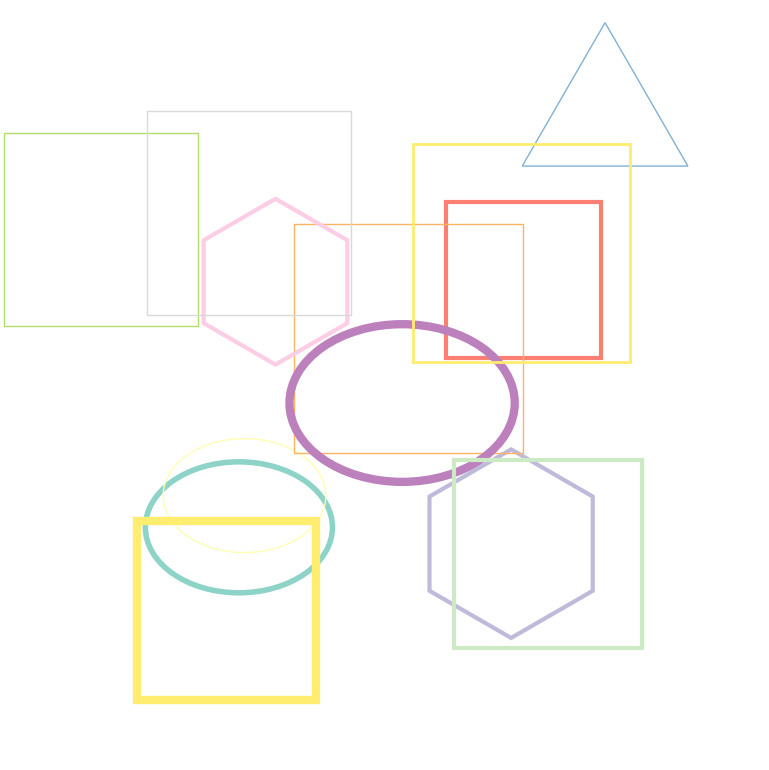[{"shape": "oval", "thickness": 2, "radius": 0.61, "center": [0.31, 0.315]}, {"shape": "oval", "thickness": 0.5, "radius": 0.53, "center": [0.318, 0.356]}, {"shape": "hexagon", "thickness": 1.5, "radius": 0.61, "center": [0.664, 0.294]}, {"shape": "square", "thickness": 1.5, "radius": 0.5, "center": [0.68, 0.637]}, {"shape": "triangle", "thickness": 0.5, "radius": 0.62, "center": [0.786, 0.846]}, {"shape": "square", "thickness": 0.5, "radius": 0.75, "center": [0.53, 0.561]}, {"shape": "square", "thickness": 0.5, "radius": 0.63, "center": [0.131, 0.702]}, {"shape": "hexagon", "thickness": 1.5, "radius": 0.54, "center": [0.358, 0.634]}, {"shape": "square", "thickness": 0.5, "radius": 0.66, "center": [0.323, 0.724]}, {"shape": "oval", "thickness": 3, "radius": 0.73, "center": [0.522, 0.477]}, {"shape": "square", "thickness": 1.5, "radius": 0.61, "center": [0.712, 0.28]}, {"shape": "square", "thickness": 3, "radius": 0.58, "center": [0.294, 0.207]}, {"shape": "square", "thickness": 1, "radius": 0.71, "center": [0.677, 0.671]}]